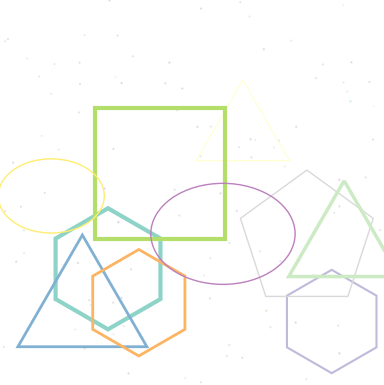[{"shape": "hexagon", "thickness": 3, "radius": 0.79, "center": [0.281, 0.302]}, {"shape": "triangle", "thickness": 0.5, "radius": 0.7, "center": [0.631, 0.652]}, {"shape": "hexagon", "thickness": 1.5, "radius": 0.67, "center": [0.862, 0.165]}, {"shape": "triangle", "thickness": 2, "radius": 0.97, "center": [0.214, 0.196]}, {"shape": "hexagon", "thickness": 2, "radius": 0.69, "center": [0.361, 0.214]}, {"shape": "square", "thickness": 3, "radius": 0.85, "center": [0.415, 0.55]}, {"shape": "pentagon", "thickness": 1, "radius": 0.91, "center": [0.797, 0.377]}, {"shape": "oval", "thickness": 1, "radius": 0.94, "center": [0.579, 0.393]}, {"shape": "triangle", "thickness": 2.5, "radius": 0.83, "center": [0.894, 0.365]}, {"shape": "oval", "thickness": 1, "radius": 0.69, "center": [0.133, 0.491]}]